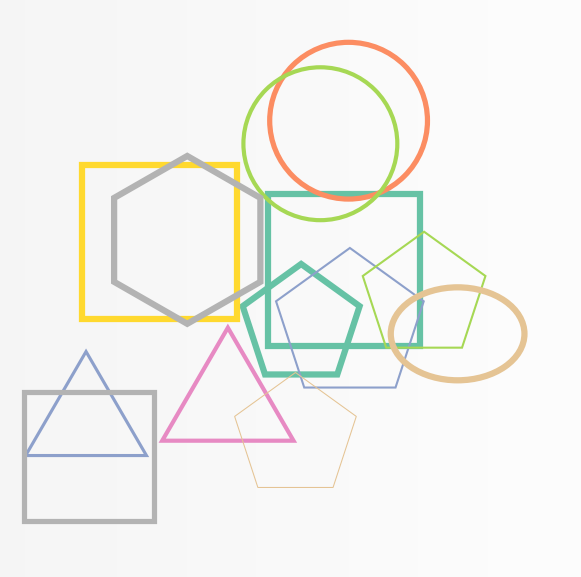[{"shape": "square", "thickness": 3, "radius": 0.65, "center": [0.592, 0.532]}, {"shape": "pentagon", "thickness": 3, "radius": 0.53, "center": [0.518, 0.436]}, {"shape": "circle", "thickness": 2.5, "radius": 0.68, "center": [0.6, 0.79]}, {"shape": "pentagon", "thickness": 1, "radius": 0.67, "center": [0.602, 0.436]}, {"shape": "triangle", "thickness": 1.5, "radius": 0.6, "center": [0.148, 0.27]}, {"shape": "triangle", "thickness": 2, "radius": 0.65, "center": [0.392, 0.301]}, {"shape": "circle", "thickness": 2, "radius": 0.66, "center": [0.551, 0.75]}, {"shape": "pentagon", "thickness": 1, "radius": 0.55, "center": [0.73, 0.487]}, {"shape": "square", "thickness": 3, "radius": 0.66, "center": [0.274, 0.58]}, {"shape": "oval", "thickness": 3, "radius": 0.58, "center": [0.787, 0.421]}, {"shape": "pentagon", "thickness": 0.5, "radius": 0.55, "center": [0.508, 0.244]}, {"shape": "square", "thickness": 2.5, "radius": 0.56, "center": [0.153, 0.208]}, {"shape": "hexagon", "thickness": 3, "radius": 0.73, "center": [0.322, 0.584]}]